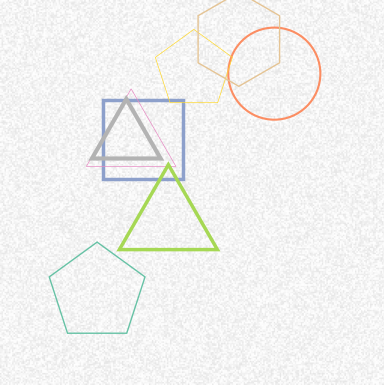[{"shape": "pentagon", "thickness": 1, "radius": 0.65, "center": [0.252, 0.24]}, {"shape": "circle", "thickness": 1.5, "radius": 0.6, "center": [0.712, 0.809]}, {"shape": "square", "thickness": 2.5, "radius": 0.52, "center": [0.37, 0.638]}, {"shape": "triangle", "thickness": 0.5, "radius": 0.67, "center": [0.341, 0.635]}, {"shape": "triangle", "thickness": 2.5, "radius": 0.74, "center": [0.437, 0.425]}, {"shape": "pentagon", "thickness": 0.5, "radius": 0.53, "center": [0.503, 0.818]}, {"shape": "hexagon", "thickness": 1, "radius": 0.61, "center": [0.62, 0.898]}, {"shape": "triangle", "thickness": 3, "radius": 0.52, "center": [0.328, 0.64]}]